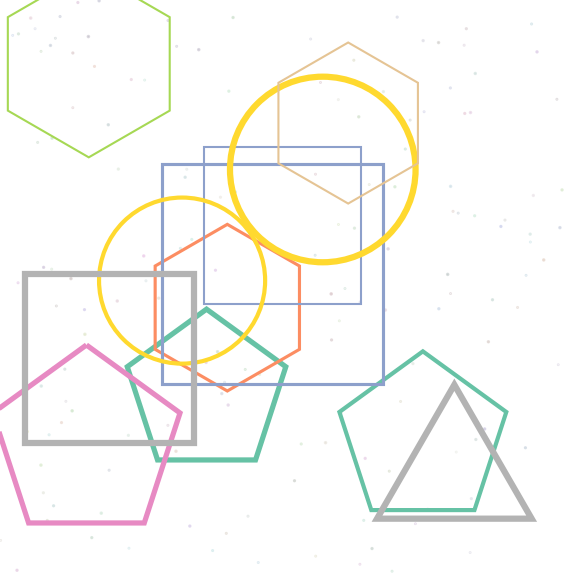[{"shape": "pentagon", "thickness": 2.5, "radius": 0.72, "center": [0.358, 0.319]}, {"shape": "pentagon", "thickness": 2, "radius": 0.76, "center": [0.732, 0.239]}, {"shape": "hexagon", "thickness": 1.5, "radius": 0.72, "center": [0.394, 0.466]}, {"shape": "square", "thickness": 1, "radius": 0.68, "center": [0.489, 0.609]}, {"shape": "square", "thickness": 1.5, "radius": 0.95, "center": [0.472, 0.525]}, {"shape": "pentagon", "thickness": 2.5, "radius": 0.85, "center": [0.15, 0.231]}, {"shape": "hexagon", "thickness": 1, "radius": 0.81, "center": [0.154, 0.889]}, {"shape": "circle", "thickness": 2, "radius": 0.72, "center": [0.315, 0.513]}, {"shape": "circle", "thickness": 3, "radius": 0.8, "center": [0.559, 0.706]}, {"shape": "hexagon", "thickness": 1, "radius": 0.7, "center": [0.603, 0.786]}, {"shape": "triangle", "thickness": 3, "radius": 0.77, "center": [0.787, 0.178]}, {"shape": "square", "thickness": 3, "radius": 0.73, "center": [0.19, 0.378]}]